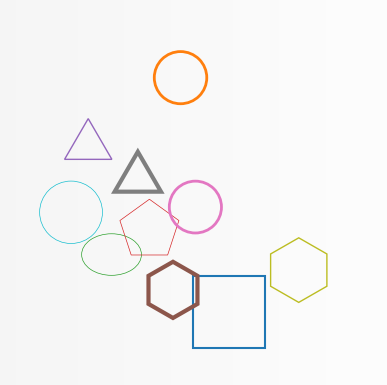[{"shape": "square", "thickness": 1.5, "radius": 0.47, "center": [0.591, 0.189]}, {"shape": "circle", "thickness": 2, "radius": 0.34, "center": [0.466, 0.798]}, {"shape": "oval", "thickness": 0.5, "radius": 0.39, "center": [0.288, 0.339]}, {"shape": "pentagon", "thickness": 0.5, "radius": 0.4, "center": [0.386, 0.402]}, {"shape": "triangle", "thickness": 1, "radius": 0.35, "center": [0.228, 0.621]}, {"shape": "hexagon", "thickness": 3, "radius": 0.36, "center": [0.446, 0.247]}, {"shape": "circle", "thickness": 2, "radius": 0.34, "center": [0.504, 0.462]}, {"shape": "triangle", "thickness": 3, "radius": 0.35, "center": [0.356, 0.537]}, {"shape": "hexagon", "thickness": 1, "radius": 0.42, "center": [0.771, 0.298]}, {"shape": "circle", "thickness": 0.5, "radius": 0.41, "center": [0.183, 0.449]}]